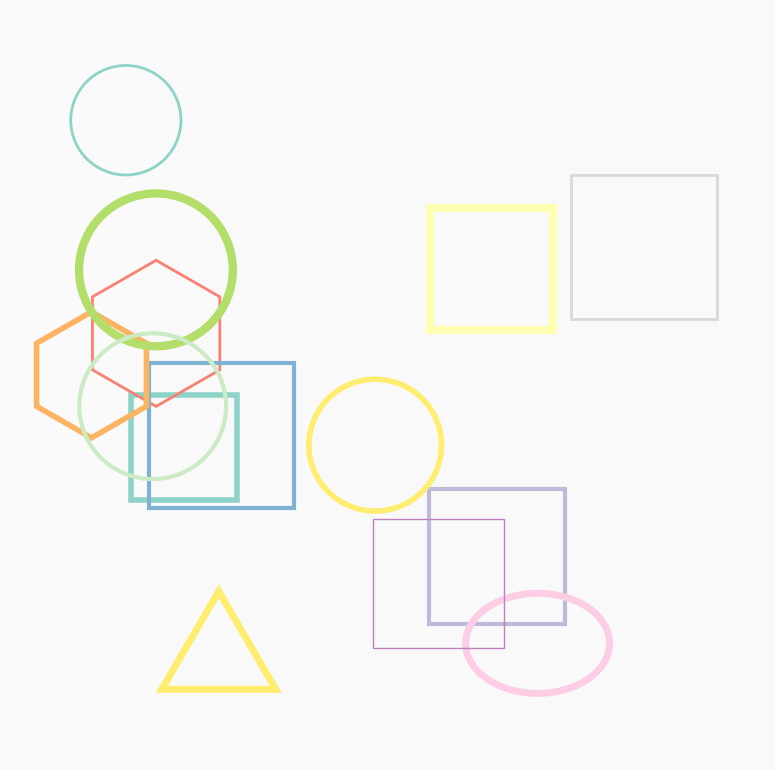[{"shape": "circle", "thickness": 1, "radius": 0.36, "center": [0.162, 0.844]}, {"shape": "square", "thickness": 2, "radius": 0.34, "center": [0.238, 0.419]}, {"shape": "square", "thickness": 3, "radius": 0.4, "center": [0.634, 0.65]}, {"shape": "square", "thickness": 1.5, "radius": 0.44, "center": [0.641, 0.277]}, {"shape": "hexagon", "thickness": 1, "radius": 0.47, "center": [0.201, 0.567]}, {"shape": "square", "thickness": 1.5, "radius": 0.47, "center": [0.286, 0.434]}, {"shape": "hexagon", "thickness": 2, "radius": 0.41, "center": [0.118, 0.513]}, {"shape": "circle", "thickness": 3, "radius": 0.5, "center": [0.201, 0.65]}, {"shape": "oval", "thickness": 2.5, "radius": 0.46, "center": [0.694, 0.164]}, {"shape": "square", "thickness": 1, "radius": 0.47, "center": [0.831, 0.679]}, {"shape": "square", "thickness": 0.5, "radius": 0.42, "center": [0.566, 0.242]}, {"shape": "circle", "thickness": 1.5, "radius": 0.47, "center": [0.197, 0.472]}, {"shape": "circle", "thickness": 2, "radius": 0.43, "center": [0.484, 0.422]}, {"shape": "triangle", "thickness": 2.5, "radius": 0.42, "center": [0.282, 0.147]}]